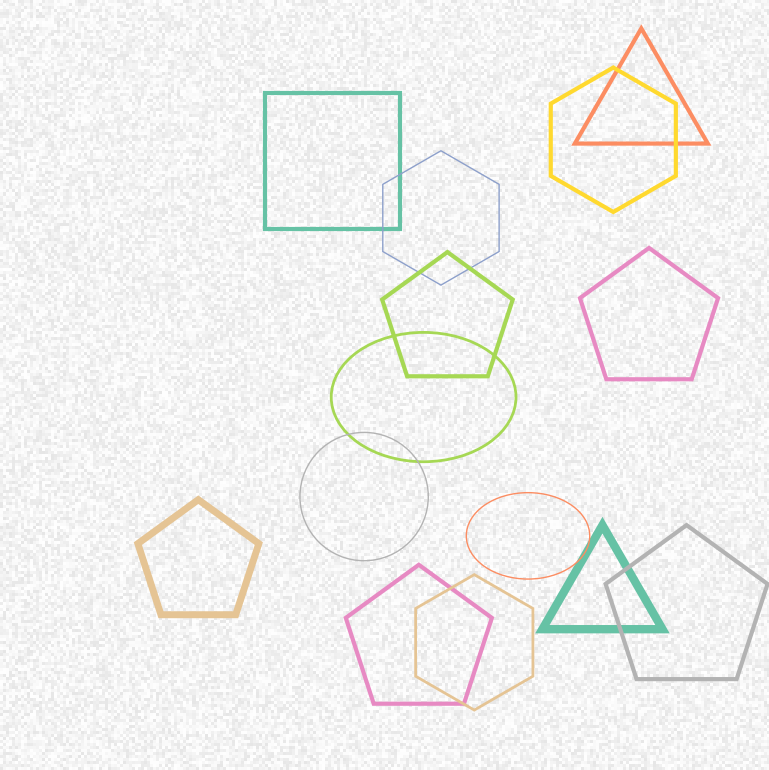[{"shape": "triangle", "thickness": 3, "radius": 0.45, "center": [0.782, 0.228]}, {"shape": "square", "thickness": 1.5, "radius": 0.44, "center": [0.432, 0.791]}, {"shape": "triangle", "thickness": 1.5, "radius": 0.5, "center": [0.833, 0.863]}, {"shape": "oval", "thickness": 0.5, "radius": 0.4, "center": [0.686, 0.304]}, {"shape": "hexagon", "thickness": 0.5, "radius": 0.44, "center": [0.573, 0.717]}, {"shape": "pentagon", "thickness": 1.5, "radius": 0.5, "center": [0.544, 0.167]}, {"shape": "pentagon", "thickness": 1.5, "radius": 0.47, "center": [0.843, 0.584]}, {"shape": "pentagon", "thickness": 1.5, "radius": 0.45, "center": [0.581, 0.583]}, {"shape": "oval", "thickness": 1, "radius": 0.6, "center": [0.55, 0.484]}, {"shape": "hexagon", "thickness": 1.5, "radius": 0.47, "center": [0.797, 0.818]}, {"shape": "pentagon", "thickness": 2.5, "radius": 0.41, "center": [0.258, 0.268]}, {"shape": "hexagon", "thickness": 1, "radius": 0.44, "center": [0.616, 0.166]}, {"shape": "pentagon", "thickness": 1.5, "radius": 0.55, "center": [0.892, 0.207]}, {"shape": "circle", "thickness": 0.5, "radius": 0.42, "center": [0.473, 0.355]}]